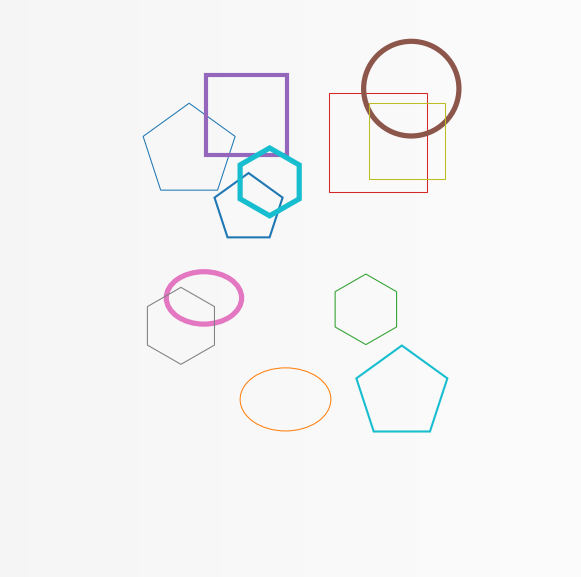[{"shape": "pentagon", "thickness": 1, "radius": 0.31, "center": [0.428, 0.638]}, {"shape": "pentagon", "thickness": 0.5, "radius": 0.42, "center": [0.325, 0.737]}, {"shape": "oval", "thickness": 0.5, "radius": 0.39, "center": [0.491, 0.308]}, {"shape": "hexagon", "thickness": 0.5, "radius": 0.31, "center": [0.629, 0.463]}, {"shape": "square", "thickness": 0.5, "radius": 0.42, "center": [0.65, 0.752]}, {"shape": "square", "thickness": 2, "radius": 0.35, "center": [0.424, 0.8]}, {"shape": "circle", "thickness": 2.5, "radius": 0.41, "center": [0.708, 0.846]}, {"shape": "oval", "thickness": 2.5, "radius": 0.32, "center": [0.351, 0.483]}, {"shape": "hexagon", "thickness": 0.5, "radius": 0.33, "center": [0.311, 0.435]}, {"shape": "square", "thickness": 0.5, "radius": 0.33, "center": [0.701, 0.755]}, {"shape": "pentagon", "thickness": 1, "radius": 0.41, "center": [0.691, 0.319]}, {"shape": "hexagon", "thickness": 2.5, "radius": 0.29, "center": [0.464, 0.684]}]